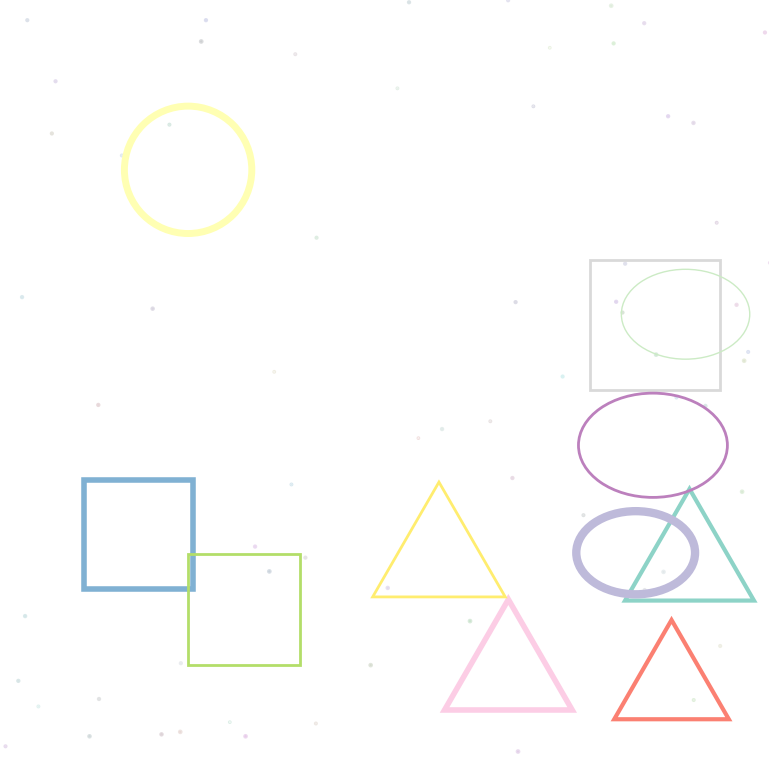[{"shape": "triangle", "thickness": 1.5, "radius": 0.48, "center": [0.895, 0.268]}, {"shape": "circle", "thickness": 2.5, "radius": 0.41, "center": [0.244, 0.779]}, {"shape": "oval", "thickness": 3, "radius": 0.39, "center": [0.826, 0.282]}, {"shape": "triangle", "thickness": 1.5, "radius": 0.43, "center": [0.872, 0.109]}, {"shape": "square", "thickness": 2, "radius": 0.35, "center": [0.18, 0.306]}, {"shape": "square", "thickness": 1, "radius": 0.36, "center": [0.317, 0.208]}, {"shape": "triangle", "thickness": 2, "radius": 0.48, "center": [0.66, 0.126]}, {"shape": "square", "thickness": 1, "radius": 0.42, "center": [0.851, 0.577]}, {"shape": "oval", "thickness": 1, "radius": 0.48, "center": [0.848, 0.422]}, {"shape": "oval", "thickness": 0.5, "radius": 0.42, "center": [0.89, 0.592]}, {"shape": "triangle", "thickness": 1, "radius": 0.5, "center": [0.57, 0.274]}]